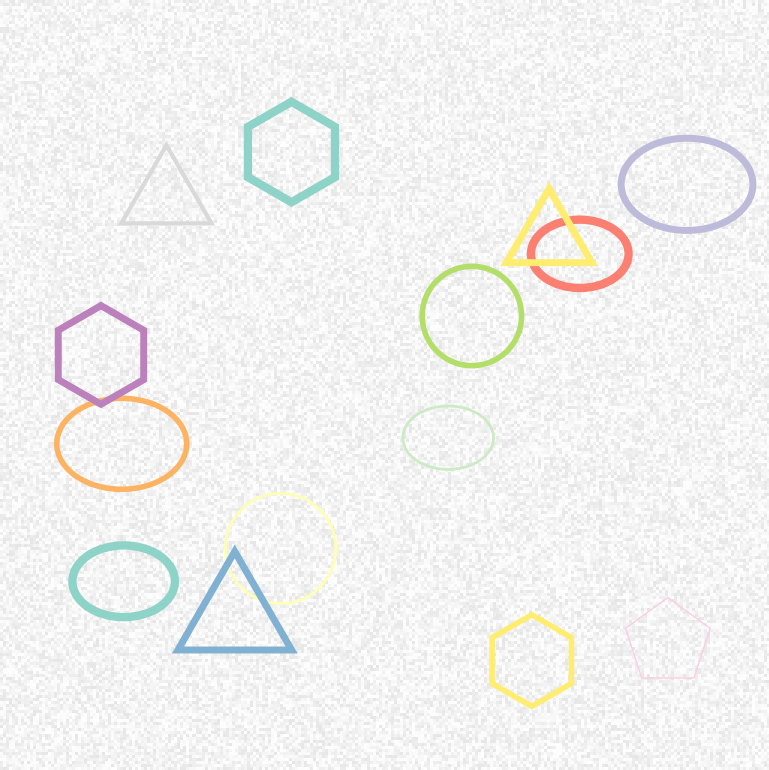[{"shape": "hexagon", "thickness": 3, "radius": 0.33, "center": [0.379, 0.803]}, {"shape": "oval", "thickness": 3, "radius": 0.33, "center": [0.161, 0.245]}, {"shape": "circle", "thickness": 1, "radius": 0.36, "center": [0.364, 0.288]}, {"shape": "oval", "thickness": 2.5, "radius": 0.43, "center": [0.892, 0.761]}, {"shape": "oval", "thickness": 3, "radius": 0.32, "center": [0.753, 0.67]}, {"shape": "triangle", "thickness": 2.5, "radius": 0.43, "center": [0.305, 0.199]}, {"shape": "oval", "thickness": 2, "radius": 0.42, "center": [0.158, 0.424]}, {"shape": "circle", "thickness": 2, "radius": 0.32, "center": [0.613, 0.59]}, {"shape": "pentagon", "thickness": 0.5, "radius": 0.29, "center": [0.867, 0.166]}, {"shape": "triangle", "thickness": 1.5, "radius": 0.34, "center": [0.216, 0.744]}, {"shape": "hexagon", "thickness": 2.5, "radius": 0.32, "center": [0.131, 0.539]}, {"shape": "oval", "thickness": 1, "radius": 0.29, "center": [0.582, 0.432]}, {"shape": "triangle", "thickness": 2.5, "radius": 0.32, "center": [0.713, 0.691]}, {"shape": "hexagon", "thickness": 2, "radius": 0.3, "center": [0.691, 0.142]}]